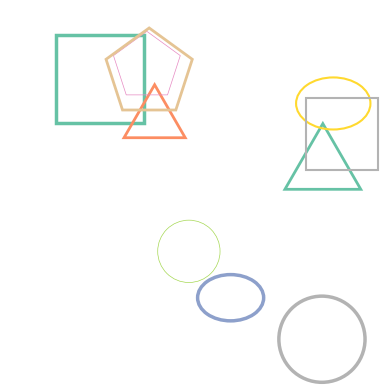[{"shape": "square", "thickness": 2.5, "radius": 0.57, "center": [0.26, 0.794]}, {"shape": "triangle", "thickness": 2, "radius": 0.57, "center": [0.839, 0.565]}, {"shape": "triangle", "thickness": 2, "radius": 0.46, "center": [0.402, 0.688]}, {"shape": "oval", "thickness": 2.5, "radius": 0.43, "center": [0.599, 0.227]}, {"shape": "pentagon", "thickness": 0.5, "radius": 0.46, "center": [0.382, 0.827]}, {"shape": "circle", "thickness": 0.5, "radius": 0.4, "center": [0.491, 0.347]}, {"shape": "oval", "thickness": 1.5, "radius": 0.48, "center": [0.866, 0.731]}, {"shape": "pentagon", "thickness": 2, "radius": 0.59, "center": [0.387, 0.81]}, {"shape": "square", "thickness": 1.5, "radius": 0.46, "center": [0.889, 0.652]}, {"shape": "circle", "thickness": 2.5, "radius": 0.56, "center": [0.836, 0.119]}]